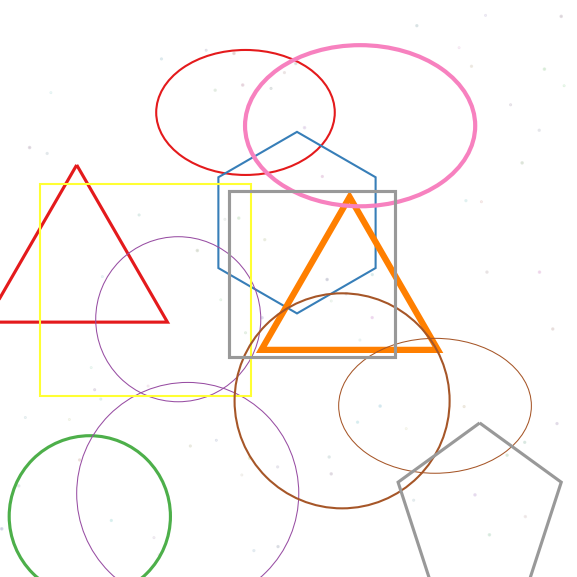[{"shape": "triangle", "thickness": 1.5, "radius": 0.91, "center": [0.133, 0.532]}, {"shape": "oval", "thickness": 1, "radius": 0.77, "center": [0.425, 0.804]}, {"shape": "hexagon", "thickness": 1, "radius": 0.79, "center": [0.514, 0.614]}, {"shape": "circle", "thickness": 1.5, "radius": 0.7, "center": [0.156, 0.105]}, {"shape": "circle", "thickness": 0.5, "radius": 0.71, "center": [0.309, 0.446]}, {"shape": "circle", "thickness": 0.5, "radius": 0.96, "center": [0.325, 0.145]}, {"shape": "triangle", "thickness": 3, "radius": 0.88, "center": [0.605, 0.482]}, {"shape": "square", "thickness": 1, "radius": 0.91, "center": [0.251, 0.497]}, {"shape": "circle", "thickness": 1, "radius": 0.93, "center": [0.592, 0.305]}, {"shape": "oval", "thickness": 0.5, "radius": 0.83, "center": [0.753, 0.296]}, {"shape": "oval", "thickness": 2, "radius": 1.0, "center": [0.624, 0.781]}, {"shape": "square", "thickness": 1.5, "radius": 0.72, "center": [0.54, 0.524]}, {"shape": "pentagon", "thickness": 1.5, "radius": 0.74, "center": [0.831, 0.118]}]